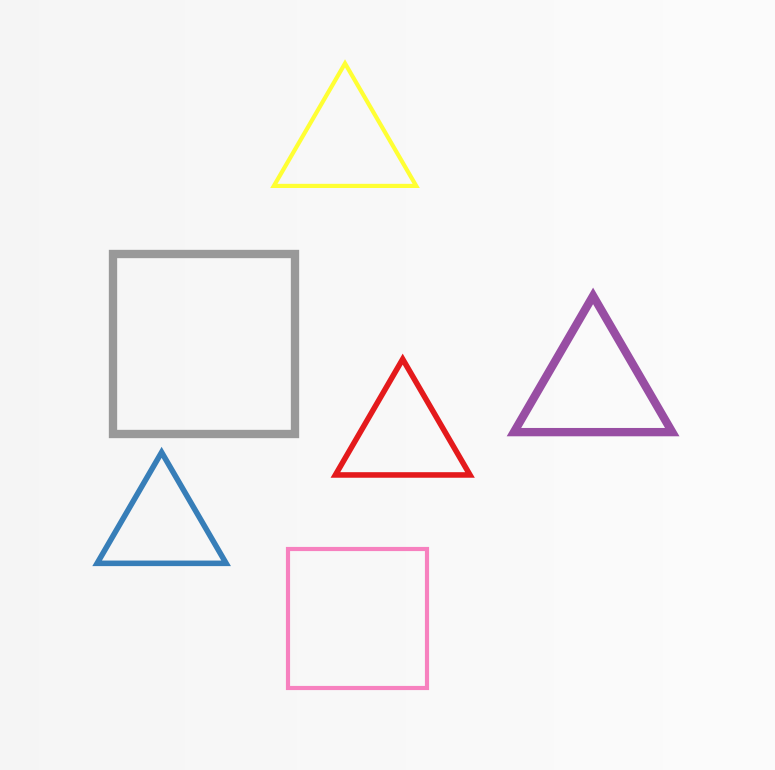[{"shape": "triangle", "thickness": 2, "radius": 0.5, "center": [0.52, 0.433]}, {"shape": "triangle", "thickness": 2, "radius": 0.48, "center": [0.209, 0.316]}, {"shape": "triangle", "thickness": 3, "radius": 0.59, "center": [0.765, 0.498]}, {"shape": "triangle", "thickness": 1.5, "radius": 0.53, "center": [0.445, 0.812]}, {"shape": "square", "thickness": 1.5, "radius": 0.45, "center": [0.461, 0.196]}, {"shape": "square", "thickness": 3, "radius": 0.59, "center": [0.263, 0.553]}]